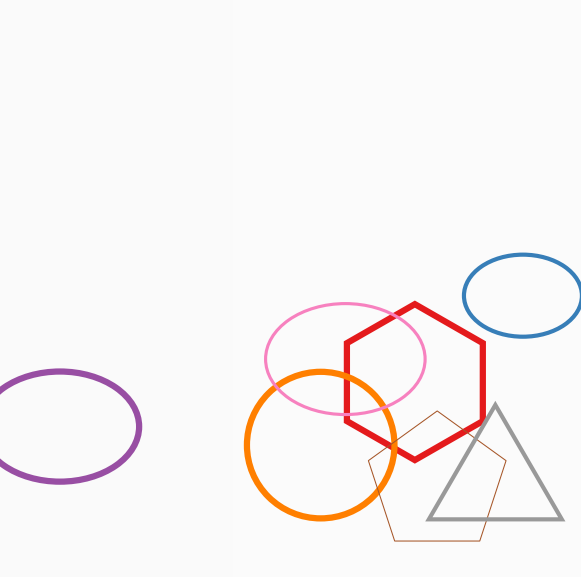[{"shape": "hexagon", "thickness": 3, "radius": 0.68, "center": [0.714, 0.337]}, {"shape": "oval", "thickness": 2, "radius": 0.51, "center": [0.9, 0.487]}, {"shape": "oval", "thickness": 3, "radius": 0.68, "center": [0.103, 0.26]}, {"shape": "circle", "thickness": 3, "radius": 0.63, "center": [0.552, 0.228]}, {"shape": "pentagon", "thickness": 0.5, "radius": 0.62, "center": [0.752, 0.163]}, {"shape": "oval", "thickness": 1.5, "radius": 0.69, "center": [0.594, 0.377]}, {"shape": "triangle", "thickness": 2, "radius": 0.66, "center": [0.852, 0.166]}]